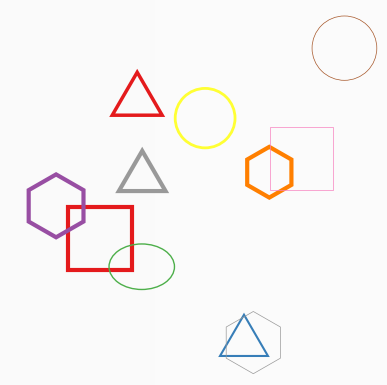[{"shape": "triangle", "thickness": 2.5, "radius": 0.37, "center": [0.354, 0.738]}, {"shape": "square", "thickness": 3, "radius": 0.41, "center": [0.257, 0.38]}, {"shape": "triangle", "thickness": 1.5, "radius": 0.36, "center": [0.63, 0.111]}, {"shape": "oval", "thickness": 1, "radius": 0.42, "center": [0.366, 0.307]}, {"shape": "hexagon", "thickness": 3, "radius": 0.41, "center": [0.145, 0.465]}, {"shape": "hexagon", "thickness": 3, "radius": 0.33, "center": [0.695, 0.553]}, {"shape": "circle", "thickness": 2, "radius": 0.39, "center": [0.529, 0.693]}, {"shape": "circle", "thickness": 0.5, "radius": 0.42, "center": [0.889, 0.875]}, {"shape": "square", "thickness": 0.5, "radius": 0.41, "center": [0.779, 0.589]}, {"shape": "triangle", "thickness": 3, "radius": 0.35, "center": [0.367, 0.539]}, {"shape": "hexagon", "thickness": 0.5, "radius": 0.4, "center": [0.654, 0.11]}]